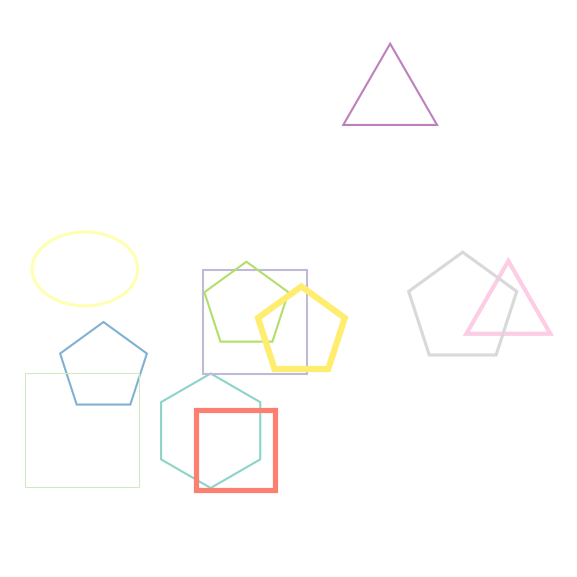[{"shape": "hexagon", "thickness": 1, "radius": 0.5, "center": [0.365, 0.253]}, {"shape": "oval", "thickness": 1.5, "radius": 0.46, "center": [0.147, 0.533]}, {"shape": "square", "thickness": 1, "radius": 0.45, "center": [0.441, 0.442]}, {"shape": "square", "thickness": 2.5, "radius": 0.34, "center": [0.408, 0.22]}, {"shape": "pentagon", "thickness": 1, "radius": 0.4, "center": [0.179, 0.363]}, {"shape": "pentagon", "thickness": 1, "radius": 0.38, "center": [0.427, 0.469]}, {"shape": "triangle", "thickness": 2, "radius": 0.42, "center": [0.88, 0.463]}, {"shape": "pentagon", "thickness": 1.5, "radius": 0.49, "center": [0.801, 0.464]}, {"shape": "triangle", "thickness": 1, "radius": 0.47, "center": [0.676, 0.83]}, {"shape": "square", "thickness": 0.5, "radius": 0.49, "center": [0.142, 0.254]}, {"shape": "pentagon", "thickness": 3, "radius": 0.4, "center": [0.522, 0.424]}]